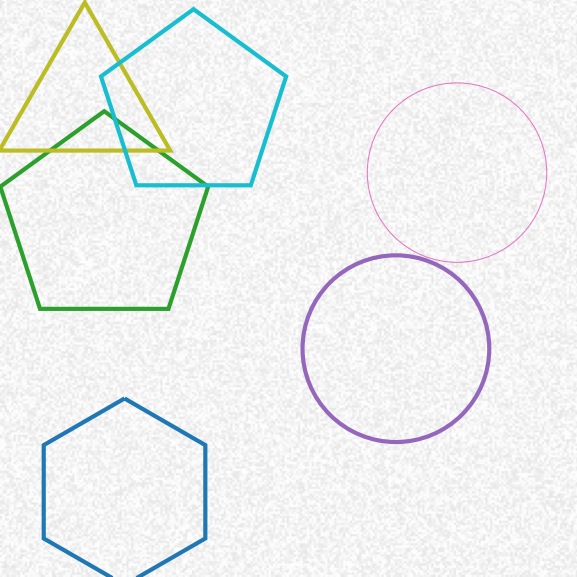[{"shape": "hexagon", "thickness": 2, "radius": 0.81, "center": [0.216, 0.148]}, {"shape": "pentagon", "thickness": 2, "radius": 0.95, "center": [0.181, 0.617]}, {"shape": "circle", "thickness": 2, "radius": 0.81, "center": [0.686, 0.395]}, {"shape": "circle", "thickness": 0.5, "radius": 0.78, "center": [0.791, 0.7]}, {"shape": "triangle", "thickness": 2, "radius": 0.85, "center": [0.147, 0.824]}, {"shape": "pentagon", "thickness": 2, "radius": 0.84, "center": [0.335, 0.815]}]